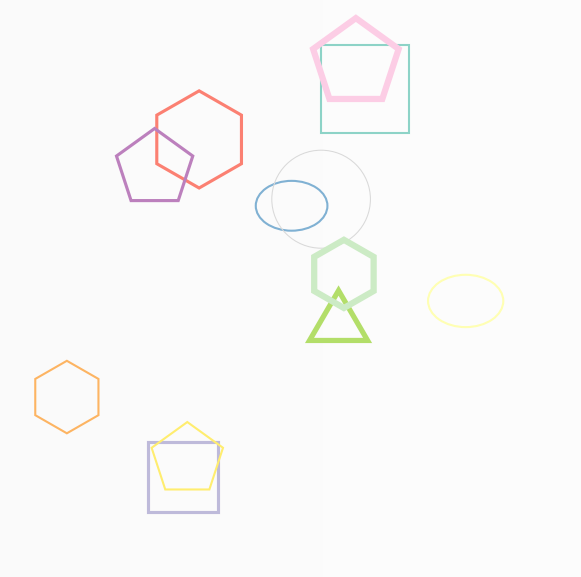[{"shape": "square", "thickness": 1, "radius": 0.38, "center": [0.628, 0.845]}, {"shape": "oval", "thickness": 1, "radius": 0.32, "center": [0.801, 0.478]}, {"shape": "square", "thickness": 1.5, "radius": 0.3, "center": [0.315, 0.173]}, {"shape": "hexagon", "thickness": 1.5, "radius": 0.42, "center": [0.343, 0.758]}, {"shape": "oval", "thickness": 1, "radius": 0.31, "center": [0.502, 0.643]}, {"shape": "hexagon", "thickness": 1, "radius": 0.31, "center": [0.115, 0.312]}, {"shape": "triangle", "thickness": 2.5, "radius": 0.29, "center": [0.582, 0.438]}, {"shape": "pentagon", "thickness": 3, "radius": 0.39, "center": [0.612, 0.89]}, {"shape": "circle", "thickness": 0.5, "radius": 0.42, "center": [0.552, 0.654]}, {"shape": "pentagon", "thickness": 1.5, "radius": 0.35, "center": [0.266, 0.708]}, {"shape": "hexagon", "thickness": 3, "radius": 0.3, "center": [0.592, 0.525]}, {"shape": "pentagon", "thickness": 1, "radius": 0.32, "center": [0.322, 0.204]}]